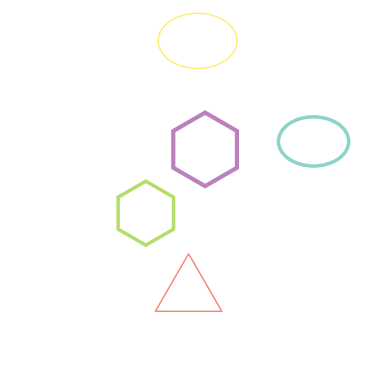[{"shape": "oval", "thickness": 2.5, "radius": 0.46, "center": [0.814, 0.633]}, {"shape": "triangle", "thickness": 1, "radius": 0.5, "center": [0.49, 0.241]}, {"shape": "hexagon", "thickness": 2.5, "radius": 0.42, "center": [0.379, 0.446]}, {"shape": "hexagon", "thickness": 3, "radius": 0.48, "center": [0.533, 0.612]}, {"shape": "oval", "thickness": 1, "radius": 0.51, "center": [0.513, 0.894]}]